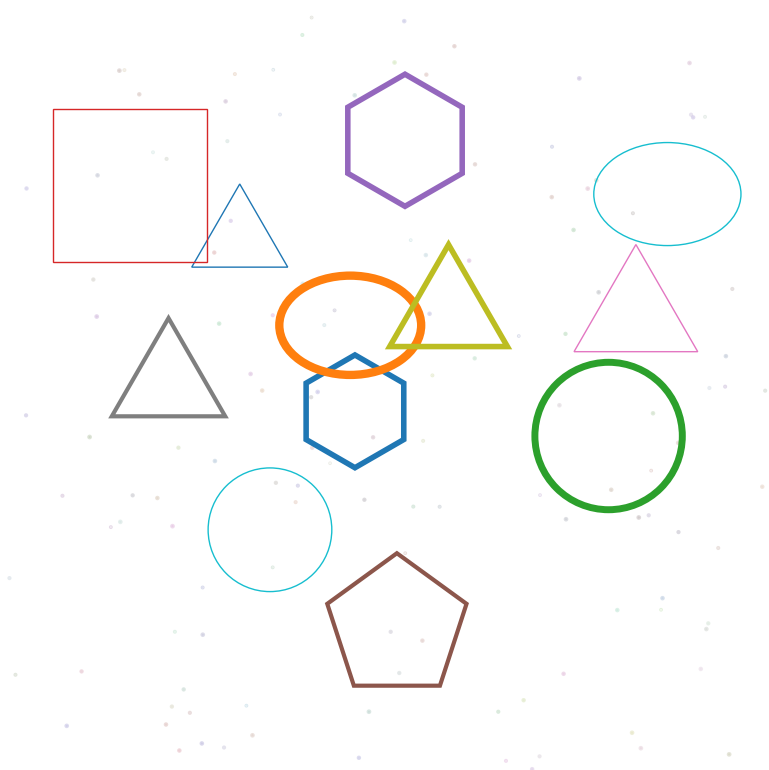[{"shape": "triangle", "thickness": 0.5, "radius": 0.36, "center": [0.311, 0.689]}, {"shape": "hexagon", "thickness": 2, "radius": 0.37, "center": [0.461, 0.466]}, {"shape": "oval", "thickness": 3, "radius": 0.46, "center": [0.455, 0.578]}, {"shape": "circle", "thickness": 2.5, "radius": 0.48, "center": [0.79, 0.434]}, {"shape": "square", "thickness": 0.5, "radius": 0.5, "center": [0.169, 0.759]}, {"shape": "hexagon", "thickness": 2, "radius": 0.43, "center": [0.526, 0.818]}, {"shape": "pentagon", "thickness": 1.5, "radius": 0.48, "center": [0.515, 0.186]}, {"shape": "triangle", "thickness": 0.5, "radius": 0.46, "center": [0.826, 0.59]}, {"shape": "triangle", "thickness": 1.5, "radius": 0.43, "center": [0.219, 0.502]}, {"shape": "triangle", "thickness": 2, "radius": 0.44, "center": [0.583, 0.594]}, {"shape": "circle", "thickness": 0.5, "radius": 0.4, "center": [0.351, 0.312]}, {"shape": "oval", "thickness": 0.5, "radius": 0.48, "center": [0.867, 0.748]}]